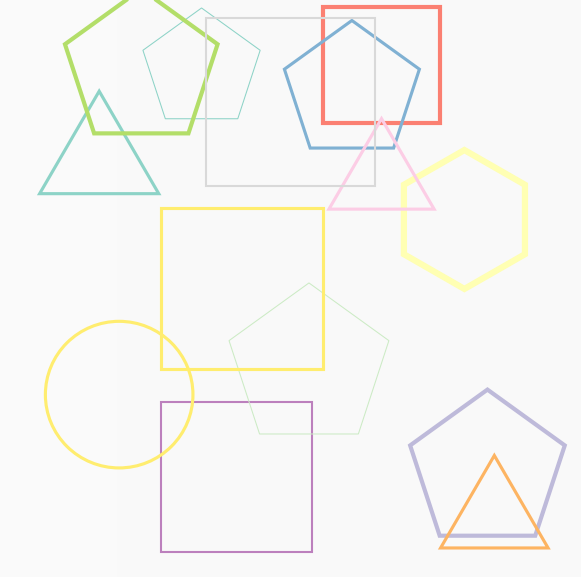[{"shape": "triangle", "thickness": 1.5, "radius": 0.59, "center": [0.171, 0.723]}, {"shape": "pentagon", "thickness": 0.5, "radius": 0.53, "center": [0.347, 0.879]}, {"shape": "hexagon", "thickness": 3, "radius": 0.6, "center": [0.799, 0.619]}, {"shape": "pentagon", "thickness": 2, "radius": 0.7, "center": [0.839, 0.185]}, {"shape": "square", "thickness": 2, "radius": 0.5, "center": [0.656, 0.887]}, {"shape": "pentagon", "thickness": 1.5, "radius": 0.61, "center": [0.605, 0.842]}, {"shape": "triangle", "thickness": 1.5, "radius": 0.53, "center": [0.85, 0.104]}, {"shape": "pentagon", "thickness": 2, "radius": 0.69, "center": [0.243, 0.88]}, {"shape": "triangle", "thickness": 1.5, "radius": 0.52, "center": [0.656, 0.689]}, {"shape": "square", "thickness": 1, "radius": 0.73, "center": [0.5, 0.823]}, {"shape": "square", "thickness": 1, "radius": 0.65, "center": [0.407, 0.173]}, {"shape": "pentagon", "thickness": 0.5, "radius": 0.72, "center": [0.532, 0.365]}, {"shape": "circle", "thickness": 1.5, "radius": 0.63, "center": [0.205, 0.316]}, {"shape": "square", "thickness": 1.5, "radius": 0.7, "center": [0.416, 0.499]}]